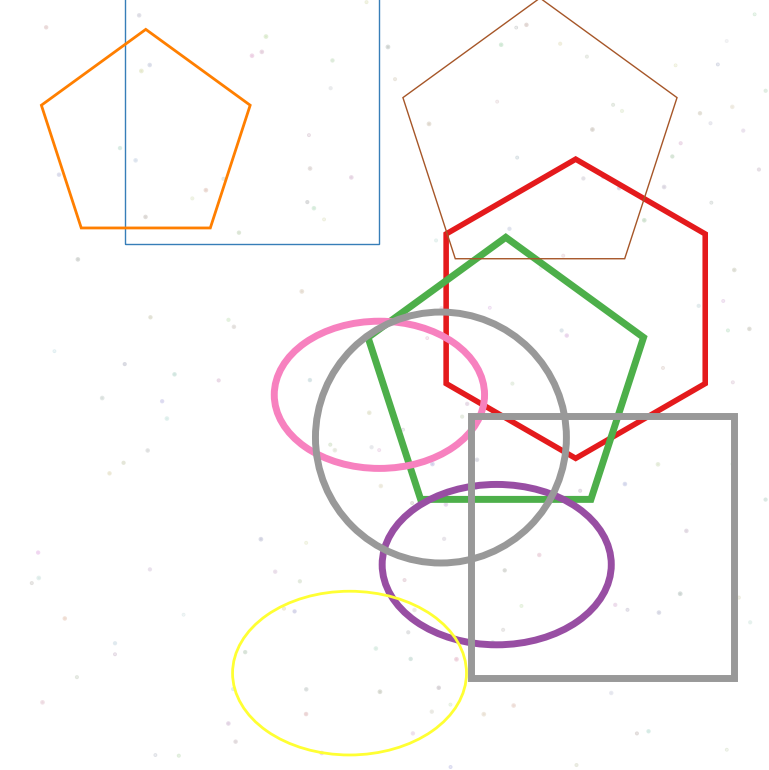[{"shape": "hexagon", "thickness": 2, "radius": 0.97, "center": [0.748, 0.599]}, {"shape": "square", "thickness": 0.5, "radius": 0.82, "center": [0.327, 0.848]}, {"shape": "pentagon", "thickness": 2.5, "radius": 0.94, "center": [0.657, 0.504]}, {"shape": "oval", "thickness": 2.5, "radius": 0.74, "center": [0.645, 0.267]}, {"shape": "pentagon", "thickness": 1, "radius": 0.71, "center": [0.189, 0.819]}, {"shape": "oval", "thickness": 1, "radius": 0.76, "center": [0.454, 0.126]}, {"shape": "pentagon", "thickness": 0.5, "radius": 0.94, "center": [0.701, 0.815]}, {"shape": "oval", "thickness": 2.5, "radius": 0.68, "center": [0.493, 0.487]}, {"shape": "circle", "thickness": 2.5, "radius": 0.81, "center": [0.573, 0.432]}, {"shape": "square", "thickness": 2.5, "radius": 0.85, "center": [0.782, 0.289]}]